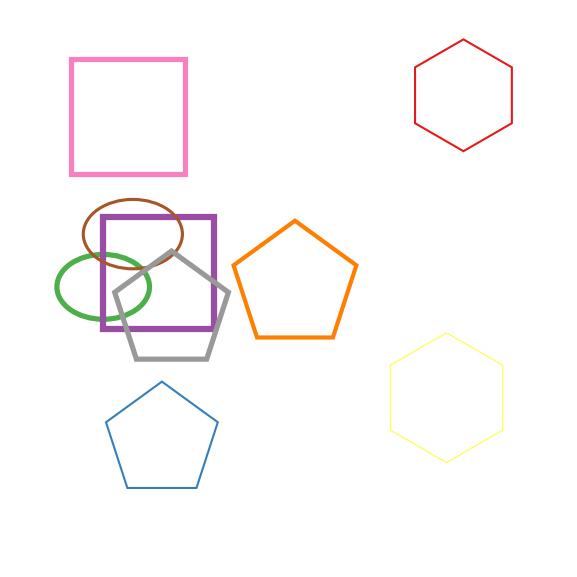[{"shape": "hexagon", "thickness": 1, "radius": 0.48, "center": [0.803, 0.834]}, {"shape": "pentagon", "thickness": 1, "radius": 0.51, "center": [0.28, 0.237]}, {"shape": "oval", "thickness": 2.5, "radius": 0.4, "center": [0.179, 0.502]}, {"shape": "square", "thickness": 3, "radius": 0.48, "center": [0.274, 0.526]}, {"shape": "pentagon", "thickness": 2, "radius": 0.56, "center": [0.511, 0.505]}, {"shape": "hexagon", "thickness": 0.5, "radius": 0.56, "center": [0.773, 0.311]}, {"shape": "oval", "thickness": 1.5, "radius": 0.43, "center": [0.23, 0.594]}, {"shape": "square", "thickness": 2.5, "radius": 0.5, "center": [0.221, 0.797]}, {"shape": "pentagon", "thickness": 2.5, "radius": 0.52, "center": [0.297, 0.461]}]